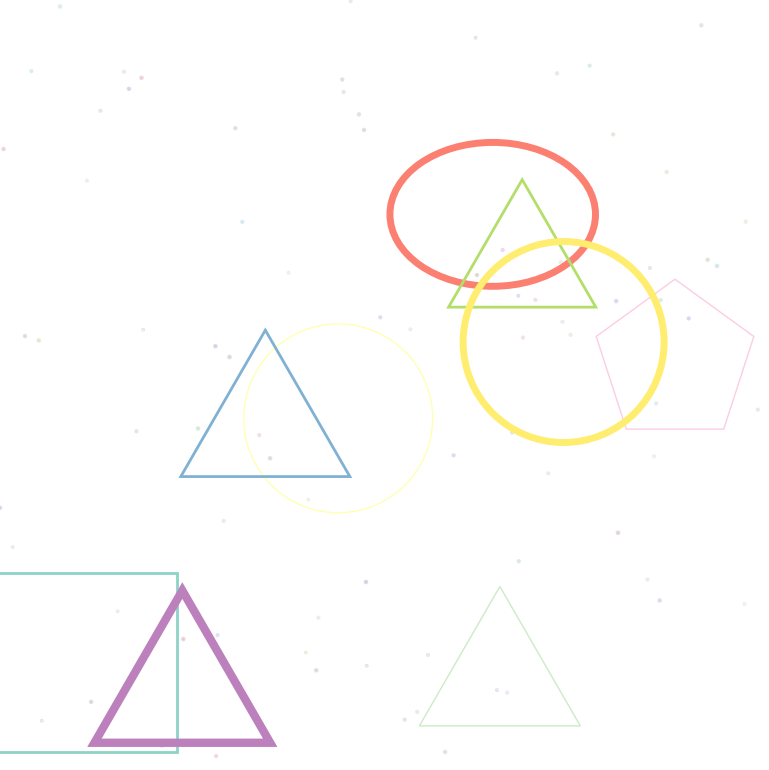[{"shape": "square", "thickness": 1, "radius": 0.58, "center": [0.114, 0.14]}, {"shape": "circle", "thickness": 0.5, "radius": 0.61, "center": [0.439, 0.457]}, {"shape": "oval", "thickness": 2.5, "radius": 0.67, "center": [0.64, 0.722]}, {"shape": "triangle", "thickness": 1, "radius": 0.63, "center": [0.345, 0.444]}, {"shape": "triangle", "thickness": 1, "radius": 0.55, "center": [0.678, 0.656]}, {"shape": "pentagon", "thickness": 0.5, "radius": 0.54, "center": [0.877, 0.53]}, {"shape": "triangle", "thickness": 3, "radius": 0.66, "center": [0.237, 0.101]}, {"shape": "triangle", "thickness": 0.5, "radius": 0.6, "center": [0.649, 0.118]}, {"shape": "circle", "thickness": 2.5, "radius": 0.65, "center": [0.732, 0.556]}]